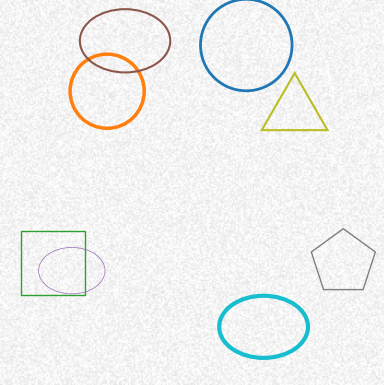[{"shape": "circle", "thickness": 2, "radius": 0.59, "center": [0.64, 0.883]}, {"shape": "circle", "thickness": 2.5, "radius": 0.48, "center": [0.278, 0.763]}, {"shape": "square", "thickness": 1, "radius": 0.41, "center": [0.138, 0.317]}, {"shape": "oval", "thickness": 0.5, "radius": 0.43, "center": [0.187, 0.297]}, {"shape": "oval", "thickness": 1.5, "radius": 0.59, "center": [0.325, 0.894]}, {"shape": "pentagon", "thickness": 1, "radius": 0.44, "center": [0.892, 0.319]}, {"shape": "triangle", "thickness": 1.5, "radius": 0.49, "center": [0.765, 0.711]}, {"shape": "oval", "thickness": 3, "radius": 0.58, "center": [0.685, 0.151]}]